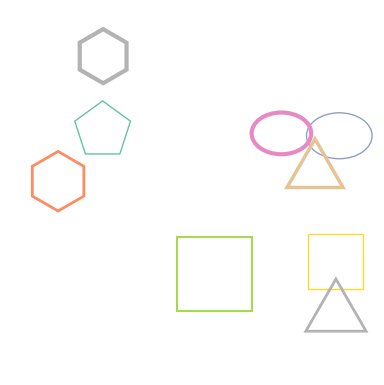[{"shape": "pentagon", "thickness": 1, "radius": 0.38, "center": [0.267, 0.662]}, {"shape": "hexagon", "thickness": 2, "radius": 0.39, "center": [0.151, 0.529]}, {"shape": "oval", "thickness": 1, "radius": 0.43, "center": [0.881, 0.647]}, {"shape": "oval", "thickness": 3, "radius": 0.39, "center": [0.731, 0.654]}, {"shape": "square", "thickness": 1.5, "radius": 0.49, "center": [0.557, 0.288]}, {"shape": "square", "thickness": 1, "radius": 0.35, "center": [0.872, 0.321]}, {"shape": "triangle", "thickness": 2.5, "radius": 0.42, "center": [0.818, 0.555]}, {"shape": "triangle", "thickness": 2, "radius": 0.45, "center": [0.873, 0.185]}, {"shape": "hexagon", "thickness": 3, "radius": 0.35, "center": [0.268, 0.854]}]